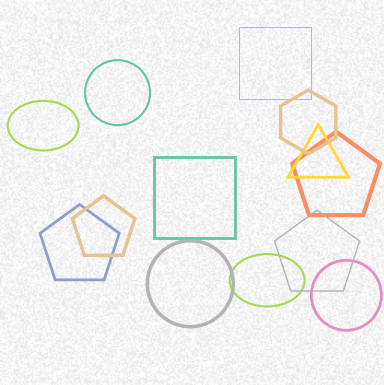[{"shape": "circle", "thickness": 1.5, "radius": 0.42, "center": [0.305, 0.759]}, {"shape": "square", "thickness": 2, "radius": 0.53, "center": [0.506, 0.487]}, {"shape": "pentagon", "thickness": 3, "radius": 0.6, "center": [0.873, 0.538]}, {"shape": "pentagon", "thickness": 2, "radius": 0.54, "center": [0.207, 0.361]}, {"shape": "square", "thickness": 0.5, "radius": 0.47, "center": [0.715, 0.837]}, {"shape": "circle", "thickness": 2, "radius": 0.46, "center": [0.9, 0.233]}, {"shape": "oval", "thickness": 1.5, "radius": 0.46, "center": [0.112, 0.674]}, {"shape": "oval", "thickness": 1.5, "radius": 0.49, "center": [0.694, 0.272]}, {"shape": "triangle", "thickness": 2, "radius": 0.45, "center": [0.827, 0.585]}, {"shape": "pentagon", "thickness": 2.5, "radius": 0.43, "center": [0.269, 0.406]}, {"shape": "hexagon", "thickness": 2.5, "radius": 0.41, "center": [0.801, 0.683]}, {"shape": "circle", "thickness": 2.5, "radius": 0.56, "center": [0.494, 0.263]}, {"shape": "pentagon", "thickness": 1, "radius": 0.58, "center": [0.824, 0.338]}]